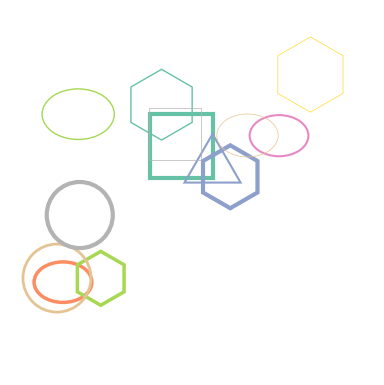[{"shape": "square", "thickness": 3, "radius": 0.41, "center": [0.471, 0.621]}, {"shape": "hexagon", "thickness": 1, "radius": 0.46, "center": [0.42, 0.728]}, {"shape": "oval", "thickness": 2.5, "radius": 0.38, "center": [0.164, 0.267]}, {"shape": "triangle", "thickness": 1.5, "radius": 0.42, "center": [0.552, 0.568]}, {"shape": "hexagon", "thickness": 3, "radius": 0.41, "center": [0.598, 0.541]}, {"shape": "oval", "thickness": 1.5, "radius": 0.38, "center": [0.725, 0.648]}, {"shape": "hexagon", "thickness": 2.5, "radius": 0.35, "center": [0.262, 0.277]}, {"shape": "oval", "thickness": 1, "radius": 0.47, "center": [0.203, 0.703]}, {"shape": "hexagon", "thickness": 0.5, "radius": 0.49, "center": [0.806, 0.806]}, {"shape": "circle", "thickness": 2, "radius": 0.44, "center": [0.148, 0.278]}, {"shape": "oval", "thickness": 0.5, "radius": 0.4, "center": [0.643, 0.648]}, {"shape": "square", "thickness": 0.5, "radius": 0.34, "center": [0.454, 0.652]}, {"shape": "circle", "thickness": 3, "radius": 0.43, "center": [0.207, 0.441]}]